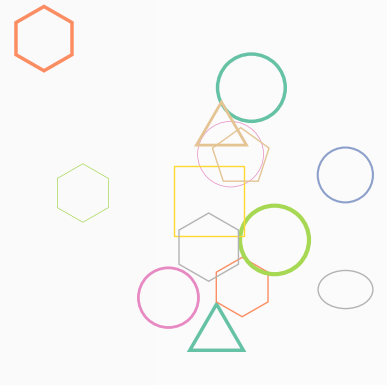[{"shape": "circle", "thickness": 2.5, "radius": 0.44, "center": [0.649, 0.772]}, {"shape": "triangle", "thickness": 2.5, "radius": 0.4, "center": [0.559, 0.13]}, {"shape": "hexagon", "thickness": 2.5, "radius": 0.42, "center": [0.114, 0.9]}, {"shape": "hexagon", "thickness": 1, "radius": 0.39, "center": [0.625, 0.254]}, {"shape": "circle", "thickness": 1.5, "radius": 0.36, "center": [0.891, 0.546]}, {"shape": "circle", "thickness": 2, "radius": 0.39, "center": [0.435, 0.227]}, {"shape": "circle", "thickness": 0.5, "radius": 0.43, "center": [0.595, 0.599]}, {"shape": "hexagon", "thickness": 0.5, "radius": 0.38, "center": [0.214, 0.499]}, {"shape": "circle", "thickness": 3, "radius": 0.44, "center": [0.708, 0.377]}, {"shape": "square", "thickness": 1, "radius": 0.45, "center": [0.54, 0.478]}, {"shape": "pentagon", "thickness": 1, "radius": 0.38, "center": [0.621, 0.592]}, {"shape": "triangle", "thickness": 2, "radius": 0.37, "center": [0.571, 0.66]}, {"shape": "oval", "thickness": 1, "radius": 0.35, "center": [0.892, 0.248]}, {"shape": "hexagon", "thickness": 1, "radius": 0.44, "center": [0.539, 0.358]}]